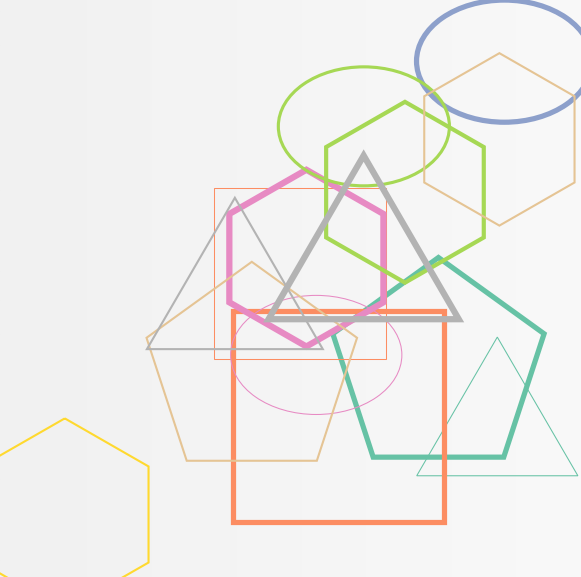[{"shape": "pentagon", "thickness": 2.5, "radius": 0.96, "center": [0.754, 0.362]}, {"shape": "triangle", "thickness": 0.5, "radius": 0.8, "center": [0.856, 0.255]}, {"shape": "square", "thickness": 0.5, "radius": 0.74, "center": [0.516, 0.526]}, {"shape": "square", "thickness": 2.5, "radius": 0.91, "center": [0.582, 0.278]}, {"shape": "oval", "thickness": 2.5, "radius": 0.76, "center": [0.868, 0.893]}, {"shape": "hexagon", "thickness": 3, "radius": 0.77, "center": [0.527, 0.552]}, {"shape": "oval", "thickness": 0.5, "radius": 0.74, "center": [0.544, 0.385]}, {"shape": "oval", "thickness": 1.5, "radius": 0.74, "center": [0.626, 0.78]}, {"shape": "hexagon", "thickness": 2, "radius": 0.78, "center": [0.697, 0.666]}, {"shape": "hexagon", "thickness": 1, "radius": 0.83, "center": [0.111, 0.108]}, {"shape": "pentagon", "thickness": 1, "radius": 0.95, "center": [0.433, 0.355]}, {"shape": "hexagon", "thickness": 1, "radius": 0.75, "center": [0.859, 0.758]}, {"shape": "triangle", "thickness": 3, "radius": 0.94, "center": [0.626, 0.541]}, {"shape": "triangle", "thickness": 1, "radius": 0.87, "center": [0.404, 0.482]}]